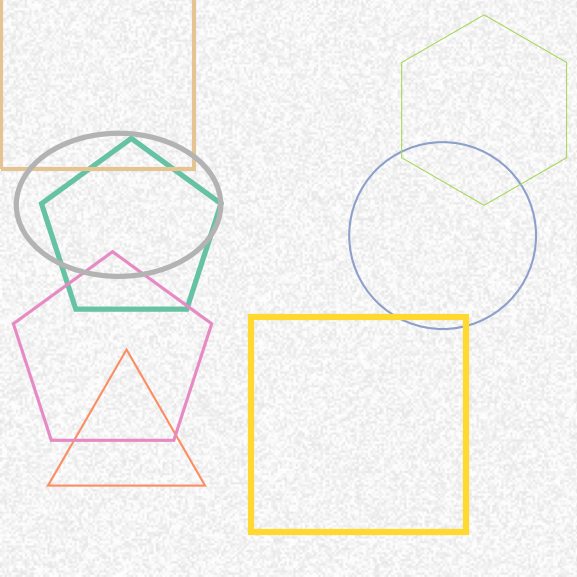[{"shape": "pentagon", "thickness": 2.5, "radius": 0.82, "center": [0.227, 0.596]}, {"shape": "triangle", "thickness": 1, "radius": 0.79, "center": [0.219, 0.237]}, {"shape": "circle", "thickness": 1, "radius": 0.81, "center": [0.766, 0.591]}, {"shape": "pentagon", "thickness": 1.5, "radius": 0.9, "center": [0.195, 0.383]}, {"shape": "hexagon", "thickness": 0.5, "radius": 0.82, "center": [0.838, 0.809]}, {"shape": "square", "thickness": 3, "radius": 0.93, "center": [0.621, 0.264]}, {"shape": "square", "thickness": 2, "radius": 0.83, "center": [0.169, 0.873]}, {"shape": "oval", "thickness": 2.5, "radius": 0.89, "center": [0.205, 0.644]}]